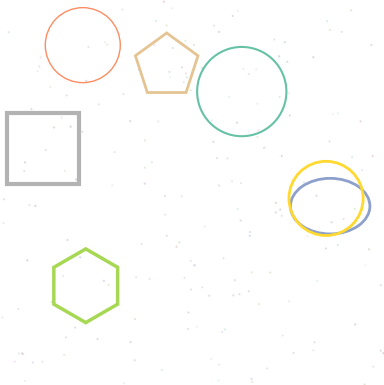[{"shape": "circle", "thickness": 1.5, "radius": 0.58, "center": [0.628, 0.762]}, {"shape": "circle", "thickness": 1, "radius": 0.49, "center": [0.215, 0.883]}, {"shape": "oval", "thickness": 2, "radius": 0.52, "center": [0.858, 0.465]}, {"shape": "hexagon", "thickness": 2.5, "radius": 0.48, "center": [0.223, 0.258]}, {"shape": "circle", "thickness": 2, "radius": 0.48, "center": [0.847, 0.485]}, {"shape": "pentagon", "thickness": 2, "radius": 0.43, "center": [0.433, 0.829]}, {"shape": "square", "thickness": 3, "radius": 0.46, "center": [0.112, 0.614]}]